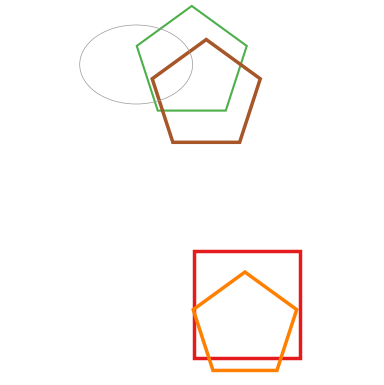[{"shape": "square", "thickness": 2.5, "radius": 0.69, "center": [0.641, 0.209]}, {"shape": "pentagon", "thickness": 1.5, "radius": 0.75, "center": [0.498, 0.834]}, {"shape": "pentagon", "thickness": 2.5, "radius": 0.71, "center": [0.636, 0.152]}, {"shape": "pentagon", "thickness": 2.5, "radius": 0.74, "center": [0.536, 0.75]}, {"shape": "oval", "thickness": 0.5, "radius": 0.73, "center": [0.354, 0.832]}]